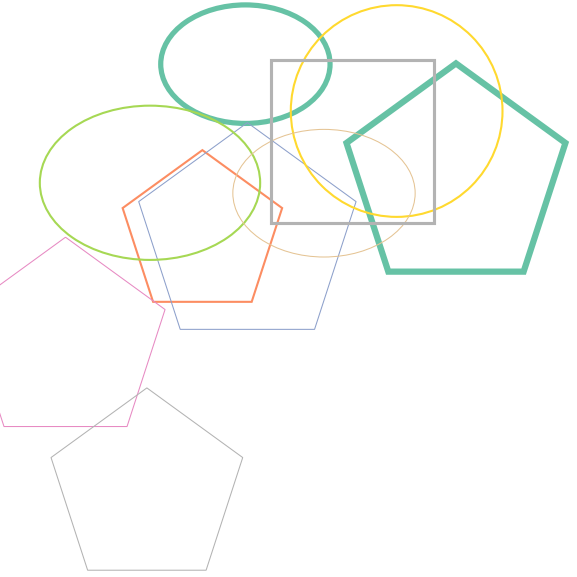[{"shape": "oval", "thickness": 2.5, "radius": 0.73, "center": [0.425, 0.888]}, {"shape": "pentagon", "thickness": 3, "radius": 1.0, "center": [0.79, 0.69]}, {"shape": "pentagon", "thickness": 1, "radius": 0.73, "center": [0.35, 0.594]}, {"shape": "pentagon", "thickness": 0.5, "radius": 0.99, "center": [0.428, 0.589]}, {"shape": "pentagon", "thickness": 0.5, "radius": 0.91, "center": [0.113, 0.407]}, {"shape": "oval", "thickness": 1, "radius": 0.95, "center": [0.26, 0.683]}, {"shape": "circle", "thickness": 1, "radius": 0.92, "center": [0.687, 0.807]}, {"shape": "oval", "thickness": 0.5, "radius": 0.79, "center": [0.561, 0.665]}, {"shape": "square", "thickness": 1.5, "radius": 0.71, "center": [0.611, 0.754]}, {"shape": "pentagon", "thickness": 0.5, "radius": 0.87, "center": [0.254, 0.153]}]